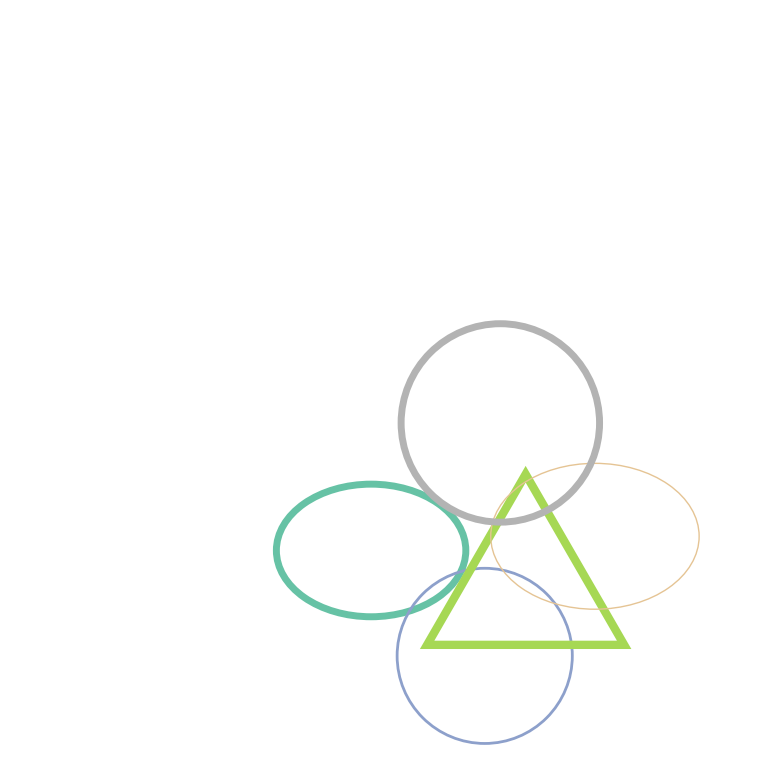[{"shape": "oval", "thickness": 2.5, "radius": 0.62, "center": [0.482, 0.285]}, {"shape": "circle", "thickness": 1, "radius": 0.57, "center": [0.63, 0.148]}, {"shape": "triangle", "thickness": 3, "radius": 0.74, "center": [0.683, 0.236]}, {"shape": "oval", "thickness": 0.5, "radius": 0.68, "center": [0.773, 0.304]}, {"shape": "circle", "thickness": 2.5, "radius": 0.64, "center": [0.65, 0.451]}]